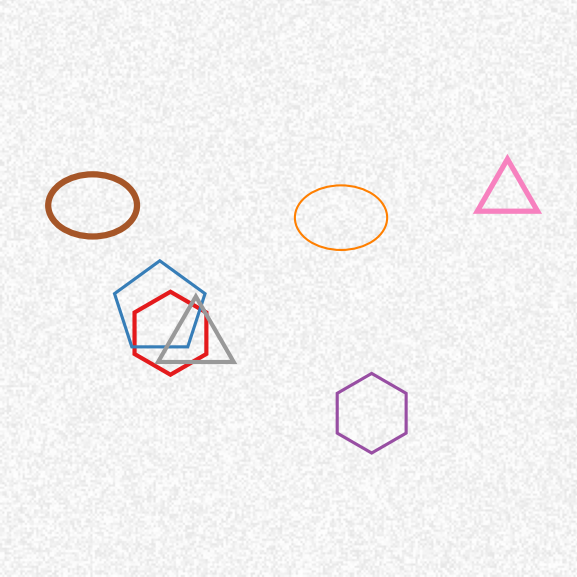[{"shape": "hexagon", "thickness": 2, "radius": 0.36, "center": [0.295, 0.422]}, {"shape": "pentagon", "thickness": 1.5, "radius": 0.41, "center": [0.277, 0.465]}, {"shape": "hexagon", "thickness": 1.5, "radius": 0.34, "center": [0.644, 0.284]}, {"shape": "oval", "thickness": 1, "radius": 0.4, "center": [0.591, 0.622]}, {"shape": "oval", "thickness": 3, "radius": 0.38, "center": [0.16, 0.643]}, {"shape": "triangle", "thickness": 2.5, "radius": 0.3, "center": [0.879, 0.664]}, {"shape": "triangle", "thickness": 2, "radius": 0.38, "center": [0.339, 0.41]}]